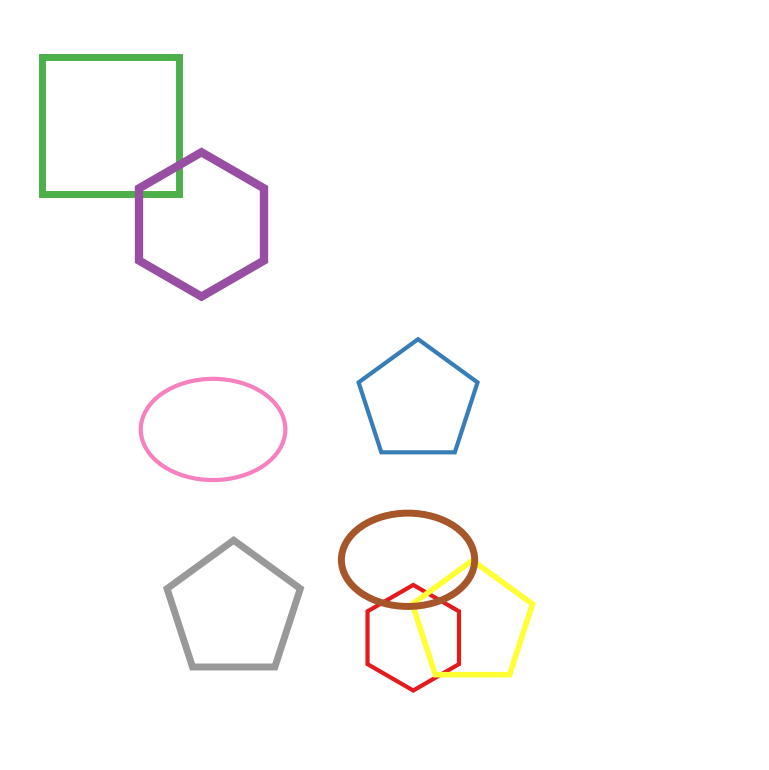[{"shape": "hexagon", "thickness": 1.5, "radius": 0.34, "center": [0.537, 0.172]}, {"shape": "pentagon", "thickness": 1.5, "radius": 0.41, "center": [0.543, 0.478]}, {"shape": "square", "thickness": 2.5, "radius": 0.44, "center": [0.144, 0.837]}, {"shape": "hexagon", "thickness": 3, "radius": 0.47, "center": [0.262, 0.709]}, {"shape": "pentagon", "thickness": 2, "radius": 0.41, "center": [0.614, 0.19]}, {"shape": "oval", "thickness": 2.5, "radius": 0.43, "center": [0.53, 0.273]}, {"shape": "oval", "thickness": 1.5, "radius": 0.47, "center": [0.277, 0.442]}, {"shape": "pentagon", "thickness": 2.5, "radius": 0.45, "center": [0.303, 0.207]}]